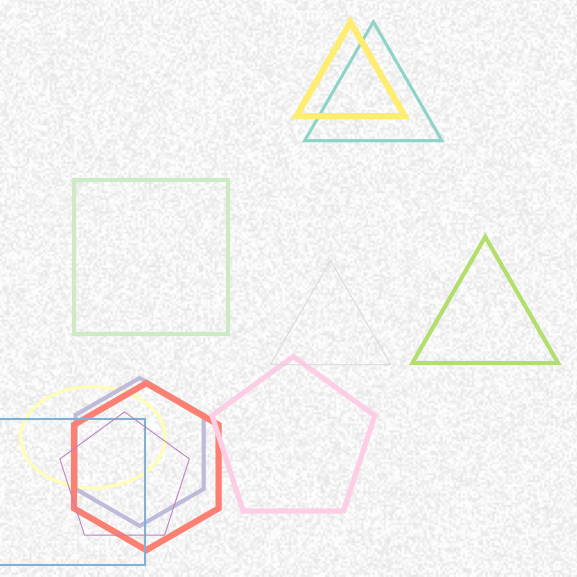[{"shape": "triangle", "thickness": 1.5, "radius": 0.69, "center": [0.646, 0.824]}, {"shape": "oval", "thickness": 1.5, "radius": 0.63, "center": [0.161, 0.242]}, {"shape": "hexagon", "thickness": 2, "radius": 0.64, "center": [0.242, 0.217]}, {"shape": "hexagon", "thickness": 3, "radius": 0.72, "center": [0.253, 0.191]}, {"shape": "square", "thickness": 1, "radius": 0.63, "center": [0.124, 0.147]}, {"shape": "triangle", "thickness": 2, "radius": 0.73, "center": [0.84, 0.443]}, {"shape": "pentagon", "thickness": 2.5, "radius": 0.74, "center": [0.508, 0.234]}, {"shape": "triangle", "thickness": 0.5, "radius": 0.6, "center": [0.572, 0.428]}, {"shape": "pentagon", "thickness": 0.5, "radius": 0.59, "center": [0.216, 0.168]}, {"shape": "square", "thickness": 2, "radius": 0.66, "center": [0.262, 0.554]}, {"shape": "triangle", "thickness": 3, "radius": 0.54, "center": [0.607, 0.852]}]